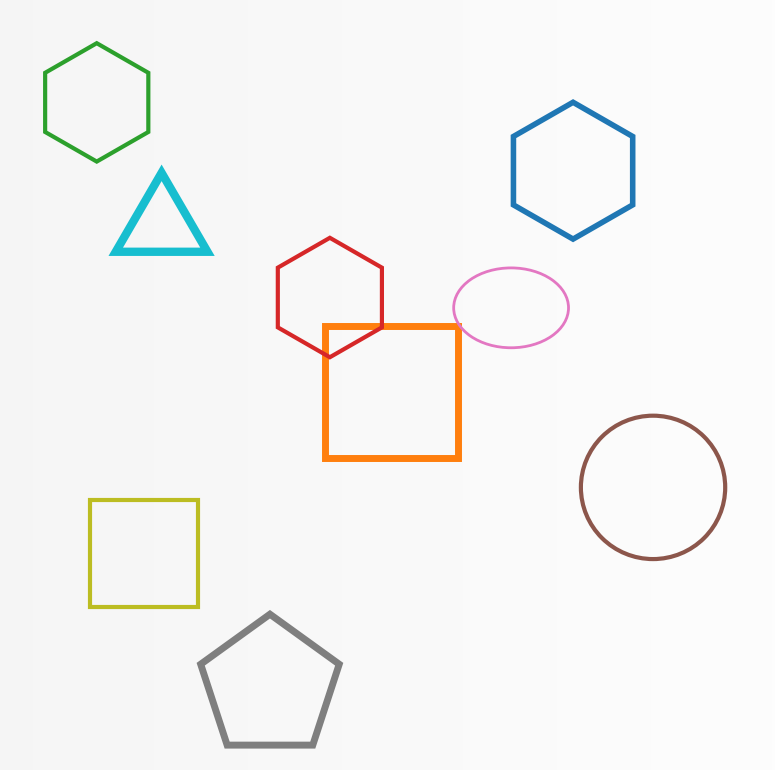[{"shape": "hexagon", "thickness": 2, "radius": 0.44, "center": [0.739, 0.778]}, {"shape": "square", "thickness": 2.5, "radius": 0.43, "center": [0.506, 0.49]}, {"shape": "hexagon", "thickness": 1.5, "radius": 0.38, "center": [0.125, 0.867]}, {"shape": "hexagon", "thickness": 1.5, "radius": 0.39, "center": [0.426, 0.614]}, {"shape": "circle", "thickness": 1.5, "radius": 0.47, "center": [0.843, 0.367]}, {"shape": "oval", "thickness": 1, "radius": 0.37, "center": [0.659, 0.6]}, {"shape": "pentagon", "thickness": 2.5, "radius": 0.47, "center": [0.348, 0.108]}, {"shape": "square", "thickness": 1.5, "radius": 0.35, "center": [0.186, 0.281]}, {"shape": "triangle", "thickness": 3, "radius": 0.34, "center": [0.209, 0.707]}]